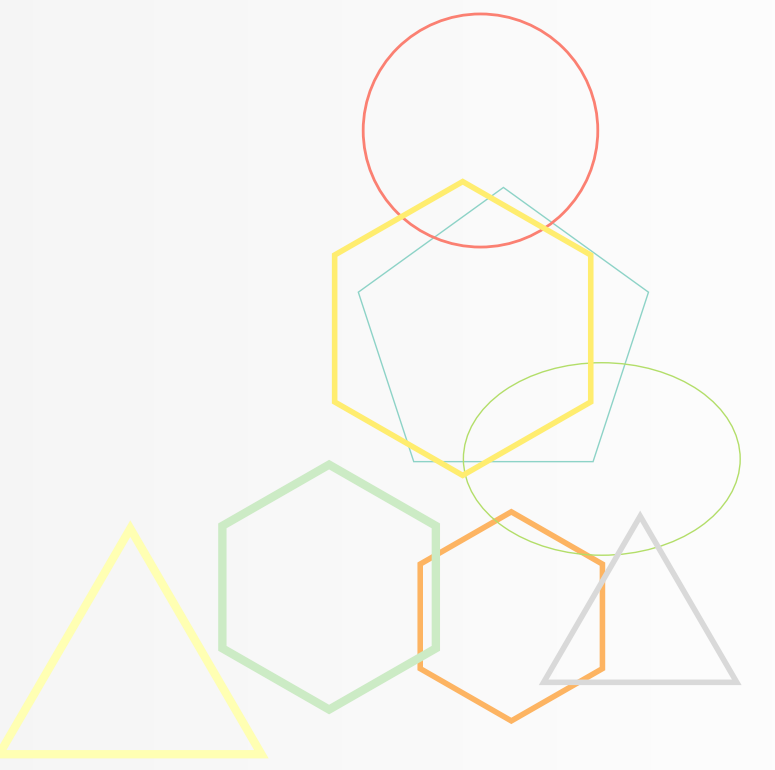[{"shape": "pentagon", "thickness": 0.5, "radius": 0.98, "center": [0.65, 0.56]}, {"shape": "triangle", "thickness": 3, "radius": 0.98, "center": [0.168, 0.118]}, {"shape": "circle", "thickness": 1, "radius": 0.76, "center": [0.62, 0.831]}, {"shape": "hexagon", "thickness": 2, "radius": 0.68, "center": [0.66, 0.2]}, {"shape": "oval", "thickness": 0.5, "radius": 0.89, "center": [0.777, 0.404]}, {"shape": "triangle", "thickness": 2, "radius": 0.72, "center": [0.826, 0.186]}, {"shape": "hexagon", "thickness": 3, "radius": 0.8, "center": [0.425, 0.238]}, {"shape": "hexagon", "thickness": 2, "radius": 0.95, "center": [0.597, 0.573]}]